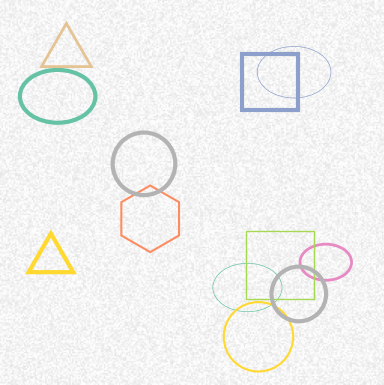[{"shape": "oval", "thickness": 3, "radius": 0.49, "center": [0.15, 0.75]}, {"shape": "oval", "thickness": 0.5, "radius": 0.45, "center": [0.643, 0.253]}, {"shape": "hexagon", "thickness": 1.5, "radius": 0.43, "center": [0.39, 0.432]}, {"shape": "square", "thickness": 3, "radius": 0.37, "center": [0.702, 0.786]}, {"shape": "oval", "thickness": 0.5, "radius": 0.48, "center": [0.764, 0.813]}, {"shape": "oval", "thickness": 2, "radius": 0.33, "center": [0.846, 0.319]}, {"shape": "square", "thickness": 1, "radius": 0.44, "center": [0.728, 0.311]}, {"shape": "triangle", "thickness": 3, "radius": 0.33, "center": [0.132, 0.327]}, {"shape": "circle", "thickness": 1.5, "radius": 0.45, "center": [0.671, 0.125]}, {"shape": "triangle", "thickness": 2, "radius": 0.37, "center": [0.172, 0.864]}, {"shape": "circle", "thickness": 3, "radius": 0.35, "center": [0.776, 0.236]}, {"shape": "circle", "thickness": 3, "radius": 0.41, "center": [0.374, 0.574]}]